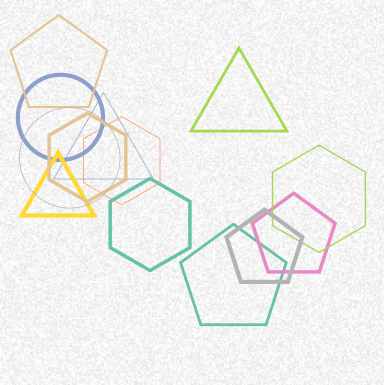[{"shape": "hexagon", "thickness": 2.5, "radius": 0.6, "center": [0.39, 0.417]}, {"shape": "pentagon", "thickness": 2, "radius": 0.72, "center": [0.606, 0.273]}, {"shape": "hexagon", "thickness": 0.5, "radius": 0.57, "center": [0.316, 0.582]}, {"shape": "circle", "thickness": 3, "radius": 0.55, "center": [0.157, 0.695]}, {"shape": "triangle", "thickness": 0.5, "radius": 0.75, "center": [0.269, 0.61]}, {"shape": "pentagon", "thickness": 2.5, "radius": 0.57, "center": [0.763, 0.385]}, {"shape": "triangle", "thickness": 2, "radius": 0.72, "center": [0.621, 0.731]}, {"shape": "hexagon", "thickness": 1, "radius": 0.7, "center": [0.828, 0.484]}, {"shape": "triangle", "thickness": 3, "radius": 0.54, "center": [0.151, 0.495]}, {"shape": "pentagon", "thickness": 1.5, "radius": 0.66, "center": [0.153, 0.829]}, {"shape": "hexagon", "thickness": 2.5, "radius": 0.58, "center": [0.227, 0.591]}, {"shape": "circle", "thickness": 0.5, "radius": 0.65, "center": [0.181, 0.59]}, {"shape": "pentagon", "thickness": 3, "radius": 0.52, "center": [0.687, 0.352]}]